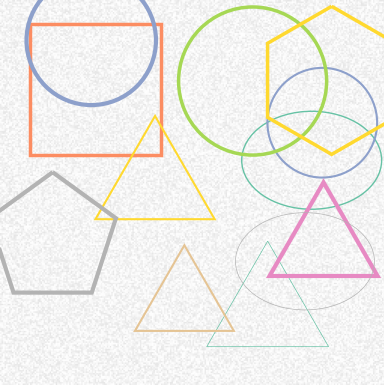[{"shape": "triangle", "thickness": 0.5, "radius": 0.91, "center": [0.695, 0.191]}, {"shape": "oval", "thickness": 1, "radius": 0.91, "center": [0.81, 0.584]}, {"shape": "square", "thickness": 2.5, "radius": 0.85, "center": [0.248, 0.767]}, {"shape": "circle", "thickness": 3, "radius": 0.84, "center": [0.237, 0.895]}, {"shape": "circle", "thickness": 1.5, "radius": 0.71, "center": [0.837, 0.681]}, {"shape": "triangle", "thickness": 3, "radius": 0.81, "center": [0.84, 0.364]}, {"shape": "circle", "thickness": 2.5, "radius": 0.96, "center": [0.656, 0.79]}, {"shape": "triangle", "thickness": 1.5, "radius": 0.89, "center": [0.403, 0.52]}, {"shape": "hexagon", "thickness": 2.5, "radius": 0.96, "center": [0.861, 0.791]}, {"shape": "triangle", "thickness": 1.5, "radius": 0.74, "center": [0.479, 0.215]}, {"shape": "pentagon", "thickness": 3, "radius": 0.86, "center": [0.137, 0.38]}, {"shape": "oval", "thickness": 0.5, "radius": 0.9, "center": [0.792, 0.321]}]